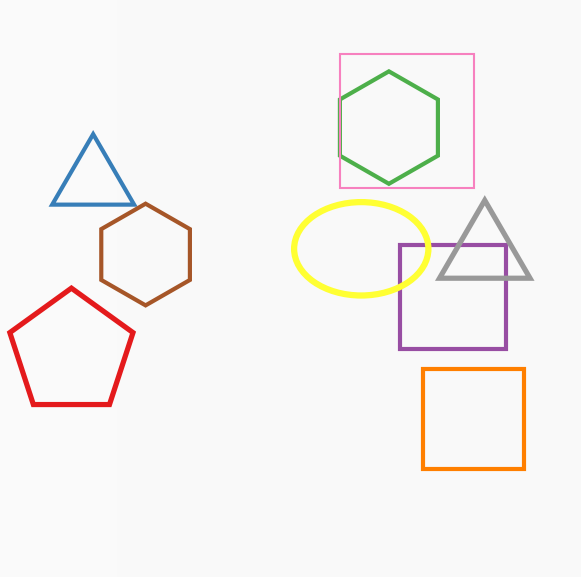[{"shape": "pentagon", "thickness": 2.5, "radius": 0.56, "center": [0.123, 0.389]}, {"shape": "triangle", "thickness": 2, "radius": 0.41, "center": [0.16, 0.685]}, {"shape": "hexagon", "thickness": 2, "radius": 0.49, "center": [0.669, 0.778]}, {"shape": "square", "thickness": 2, "radius": 0.45, "center": [0.779, 0.485]}, {"shape": "square", "thickness": 2, "radius": 0.43, "center": [0.815, 0.273]}, {"shape": "oval", "thickness": 3, "radius": 0.58, "center": [0.622, 0.568]}, {"shape": "hexagon", "thickness": 2, "radius": 0.44, "center": [0.25, 0.558]}, {"shape": "square", "thickness": 1, "radius": 0.58, "center": [0.7, 0.789]}, {"shape": "triangle", "thickness": 2.5, "radius": 0.45, "center": [0.834, 0.562]}]